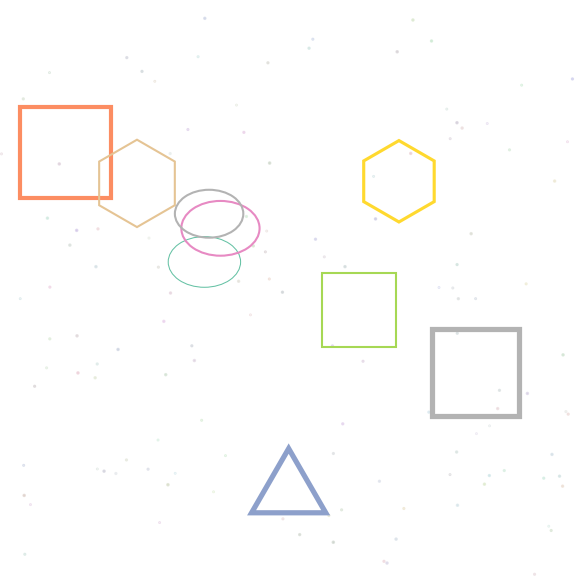[{"shape": "oval", "thickness": 0.5, "radius": 0.31, "center": [0.354, 0.546]}, {"shape": "square", "thickness": 2, "radius": 0.39, "center": [0.113, 0.735]}, {"shape": "triangle", "thickness": 2.5, "radius": 0.37, "center": [0.5, 0.148]}, {"shape": "oval", "thickness": 1, "radius": 0.34, "center": [0.382, 0.604]}, {"shape": "square", "thickness": 1, "radius": 0.32, "center": [0.622, 0.462]}, {"shape": "hexagon", "thickness": 1.5, "radius": 0.35, "center": [0.691, 0.685]}, {"shape": "hexagon", "thickness": 1, "radius": 0.38, "center": [0.237, 0.682]}, {"shape": "oval", "thickness": 1, "radius": 0.3, "center": [0.362, 0.629]}, {"shape": "square", "thickness": 2.5, "radius": 0.38, "center": [0.823, 0.353]}]